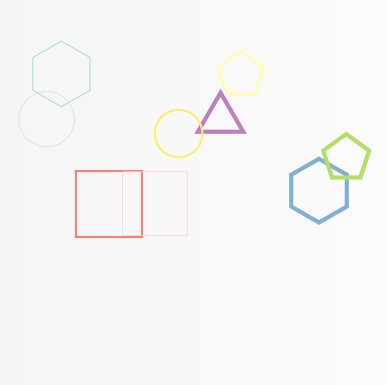[{"shape": "hexagon", "thickness": 0.5, "radius": 0.43, "center": [0.159, 0.808]}, {"shape": "pentagon", "thickness": 2, "radius": 0.31, "center": [0.622, 0.805]}, {"shape": "square", "thickness": 1.5, "radius": 0.43, "center": [0.282, 0.47]}, {"shape": "hexagon", "thickness": 3, "radius": 0.41, "center": [0.823, 0.505]}, {"shape": "pentagon", "thickness": 3, "radius": 0.31, "center": [0.893, 0.589]}, {"shape": "square", "thickness": 0.5, "radius": 0.42, "center": [0.398, 0.473]}, {"shape": "triangle", "thickness": 3, "radius": 0.34, "center": [0.569, 0.692]}, {"shape": "circle", "thickness": 0.5, "radius": 0.36, "center": [0.12, 0.69]}, {"shape": "circle", "thickness": 1.5, "radius": 0.31, "center": [0.461, 0.653]}]